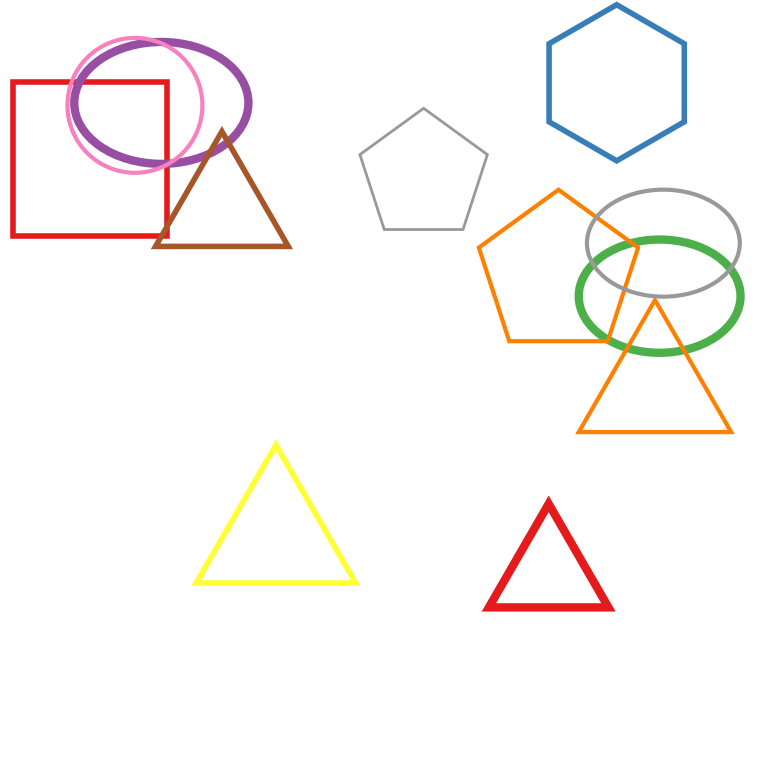[{"shape": "triangle", "thickness": 3, "radius": 0.45, "center": [0.713, 0.256]}, {"shape": "square", "thickness": 2, "radius": 0.5, "center": [0.117, 0.793]}, {"shape": "hexagon", "thickness": 2, "radius": 0.51, "center": [0.801, 0.893]}, {"shape": "oval", "thickness": 3, "radius": 0.53, "center": [0.857, 0.615]}, {"shape": "oval", "thickness": 3, "radius": 0.57, "center": [0.21, 0.866]}, {"shape": "triangle", "thickness": 1.5, "radius": 0.57, "center": [0.851, 0.496]}, {"shape": "pentagon", "thickness": 1.5, "radius": 0.54, "center": [0.725, 0.645]}, {"shape": "triangle", "thickness": 2, "radius": 0.6, "center": [0.358, 0.303]}, {"shape": "triangle", "thickness": 2, "radius": 0.5, "center": [0.288, 0.73]}, {"shape": "circle", "thickness": 1.5, "radius": 0.44, "center": [0.175, 0.863]}, {"shape": "oval", "thickness": 1.5, "radius": 0.5, "center": [0.862, 0.684]}, {"shape": "pentagon", "thickness": 1, "radius": 0.44, "center": [0.55, 0.772]}]